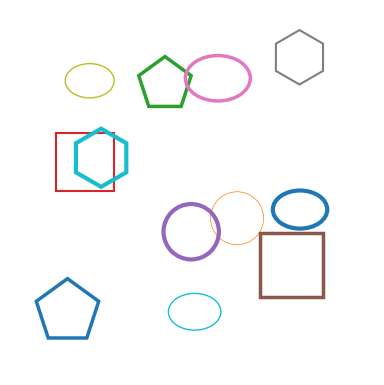[{"shape": "pentagon", "thickness": 2.5, "radius": 0.43, "center": [0.175, 0.191]}, {"shape": "oval", "thickness": 3, "radius": 0.35, "center": [0.779, 0.456]}, {"shape": "circle", "thickness": 0.5, "radius": 0.34, "center": [0.616, 0.433]}, {"shape": "pentagon", "thickness": 2.5, "radius": 0.36, "center": [0.428, 0.781]}, {"shape": "square", "thickness": 1.5, "radius": 0.38, "center": [0.221, 0.579]}, {"shape": "circle", "thickness": 3, "radius": 0.36, "center": [0.497, 0.398]}, {"shape": "square", "thickness": 2.5, "radius": 0.41, "center": [0.758, 0.312]}, {"shape": "oval", "thickness": 2.5, "radius": 0.42, "center": [0.566, 0.797]}, {"shape": "hexagon", "thickness": 1.5, "radius": 0.35, "center": [0.778, 0.851]}, {"shape": "oval", "thickness": 1, "radius": 0.32, "center": [0.233, 0.79]}, {"shape": "hexagon", "thickness": 3, "radius": 0.38, "center": [0.263, 0.59]}, {"shape": "oval", "thickness": 1, "radius": 0.34, "center": [0.506, 0.19]}]